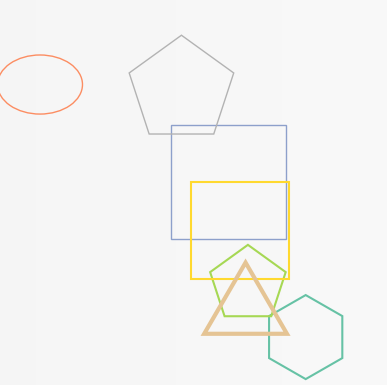[{"shape": "hexagon", "thickness": 1.5, "radius": 0.55, "center": [0.789, 0.124]}, {"shape": "oval", "thickness": 1, "radius": 0.55, "center": [0.103, 0.78]}, {"shape": "square", "thickness": 1, "radius": 0.74, "center": [0.589, 0.527]}, {"shape": "pentagon", "thickness": 1.5, "radius": 0.51, "center": [0.64, 0.262]}, {"shape": "square", "thickness": 1.5, "radius": 0.63, "center": [0.618, 0.401]}, {"shape": "triangle", "thickness": 3, "radius": 0.62, "center": [0.634, 0.195]}, {"shape": "pentagon", "thickness": 1, "radius": 0.71, "center": [0.468, 0.767]}]